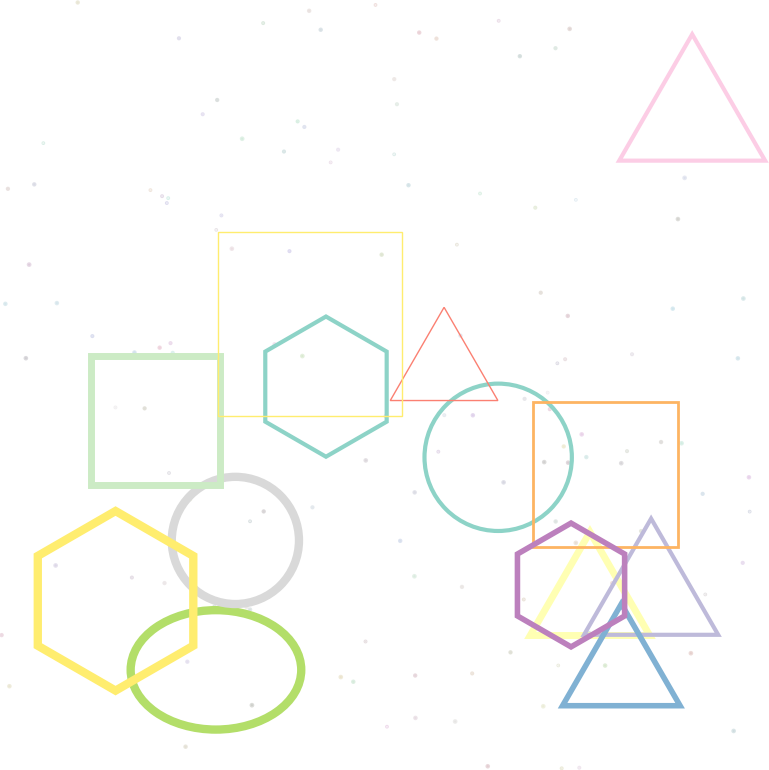[{"shape": "hexagon", "thickness": 1.5, "radius": 0.46, "center": [0.423, 0.498]}, {"shape": "circle", "thickness": 1.5, "radius": 0.48, "center": [0.647, 0.406]}, {"shape": "triangle", "thickness": 2.5, "radius": 0.45, "center": [0.766, 0.219]}, {"shape": "triangle", "thickness": 1.5, "radius": 0.5, "center": [0.846, 0.226]}, {"shape": "triangle", "thickness": 0.5, "radius": 0.4, "center": [0.577, 0.52]}, {"shape": "triangle", "thickness": 2, "radius": 0.44, "center": [0.807, 0.128]}, {"shape": "square", "thickness": 1, "radius": 0.47, "center": [0.787, 0.383]}, {"shape": "oval", "thickness": 3, "radius": 0.55, "center": [0.28, 0.13]}, {"shape": "triangle", "thickness": 1.5, "radius": 0.55, "center": [0.899, 0.846]}, {"shape": "circle", "thickness": 3, "radius": 0.41, "center": [0.306, 0.298]}, {"shape": "hexagon", "thickness": 2, "radius": 0.4, "center": [0.742, 0.24]}, {"shape": "square", "thickness": 2.5, "radius": 0.42, "center": [0.202, 0.454]}, {"shape": "square", "thickness": 0.5, "radius": 0.6, "center": [0.403, 0.579]}, {"shape": "hexagon", "thickness": 3, "radius": 0.58, "center": [0.15, 0.22]}]